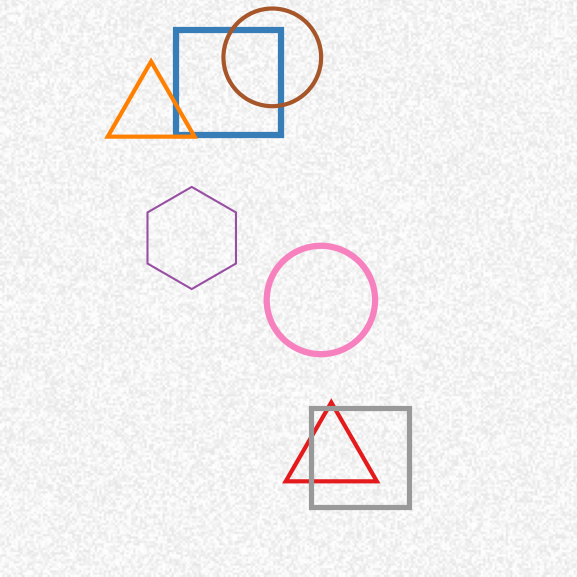[{"shape": "triangle", "thickness": 2, "radius": 0.46, "center": [0.574, 0.211]}, {"shape": "square", "thickness": 3, "radius": 0.46, "center": [0.396, 0.857]}, {"shape": "hexagon", "thickness": 1, "radius": 0.44, "center": [0.332, 0.587]}, {"shape": "triangle", "thickness": 2, "radius": 0.43, "center": [0.262, 0.806]}, {"shape": "circle", "thickness": 2, "radius": 0.42, "center": [0.471, 0.9]}, {"shape": "circle", "thickness": 3, "radius": 0.47, "center": [0.556, 0.48]}, {"shape": "square", "thickness": 2.5, "radius": 0.43, "center": [0.623, 0.207]}]